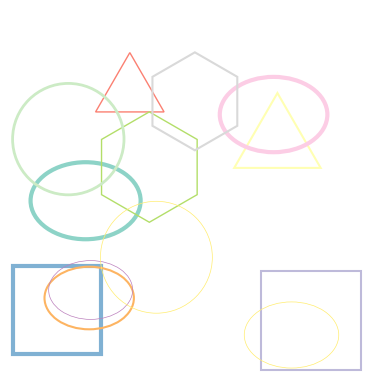[{"shape": "oval", "thickness": 3, "radius": 0.71, "center": [0.222, 0.479]}, {"shape": "triangle", "thickness": 1.5, "radius": 0.65, "center": [0.721, 0.629]}, {"shape": "square", "thickness": 1.5, "radius": 0.65, "center": [0.807, 0.168]}, {"shape": "triangle", "thickness": 1, "radius": 0.51, "center": [0.337, 0.761]}, {"shape": "square", "thickness": 3, "radius": 0.57, "center": [0.148, 0.194]}, {"shape": "oval", "thickness": 1.5, "radius": 0.58, "center": [0.232, 0.226]}, {"shape": "hexagon", "thickness": 1, "radius": 0.72, "center": [0.388, 0.566]}, {"shape": "oval", "thickness": 3, "radius": 0.7, "center": [0.711, 0.702]}, {"shape": "hexagon", "thickness": 1.5, "radius": 0.64, "center": [0.506, 0.737]}, {"shape": "oval", "thickness": 0.5, "radius": 0.55, "center": [0.235, 0.247]}, {"shape": "circle", "thickness": 2, "radius": 0.72, "center": [0.177, 0.639]}, {"shape": "circle", "thickness": 0.5, "radius": 0.73, "center": [0.406, 0.332]}, {"shape": "oval", "thickness": 0.5, "radius": 0.61, "center": [0.757, 0.13]}]